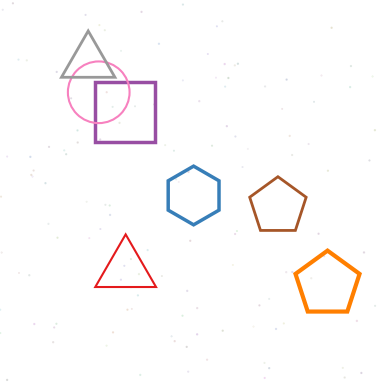[{"shape": "triangle", "thickness": 1.5, "radius": 0.46, "center": [0.326, 0.3]}, {"shape": "hexagon", "thickness": 2.5, "radius": 0.38, "center": [0.503, 0.492]}, {"shape": "square", "thickness": 2.5, "radius": 0.39, "center": [0.324, 0.708]}, {"shape": "pentagon", "thickness": 3, "radius": 0.44, "center": [0.851, 0.262]}, {"shape": "pentagon", "thickness": 2, "radius": 0.39, "center": [0.722, 0.464]}, {"shape": "circle", "thickness": 1.5, "radius": 0.4, "center": [0.256, 0.76]}, {"shape": "triangle", "thickness": 2, "radius": 0.4, "center": [0.229, 0.839]}]